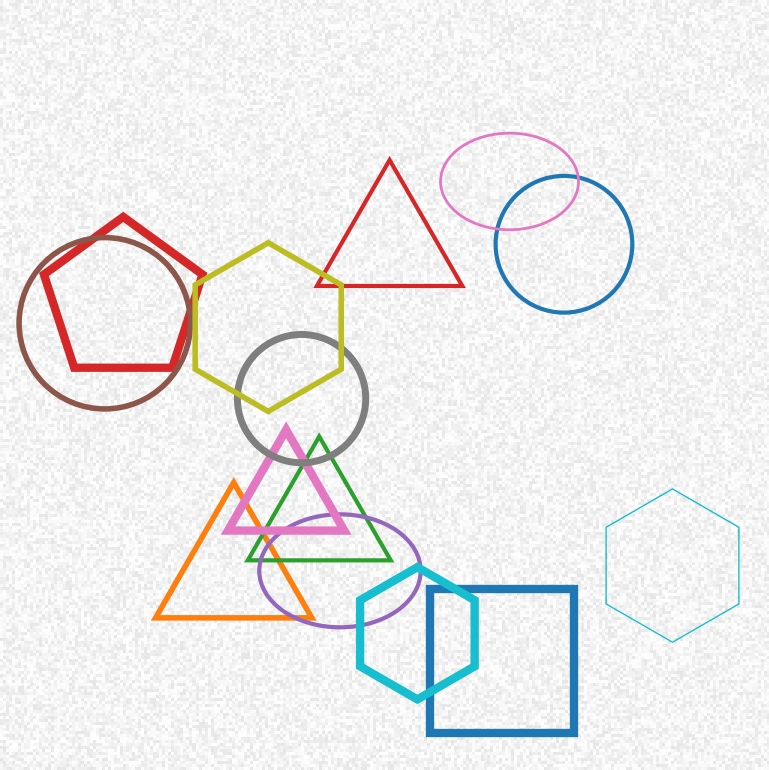[{"shape": "circle", "thickness": 1.5, "radius": 0.44, "center": [0.732, 0.683]}, {"shape": "square", "thickness": 3, "radius": 0.47, "center": [0.652, 0.141]}, {"shape": "triangle", "thickness": 2, "radius": 0.59, "center": [0.304, 0.256]}, {"shape": "triangle", "thickness": 1.5, "radius": 0.54, "center": [0.415, 0.326]}, {"shape": "pentagon", "thickness": 3, "radius": 0.54, "center": [0.16, 0.61]}, {"shape": "triangle", "thickness": 1.5, "radius": 0.55, "center": [0.506, 0.683]}, {"shape": "oval", "thickness": 1.5, "radius": 0.52, "center": [0.442, 0.259]}, {"shape": "circle", "thickness": 2, "radius": 0.56, "center": [0.136, 0.58]}, {"shape": "oval", "thickness": 1, "radius": 0.45, "center": [0.662, 0.764]}, {"shape": "triangle", "thickness": 3, "radius": 0.44, "center": [0.372, 0.355]}, {"shape": "circle", "thickness": 2.5, "radius": 0.42, "center": [0.392, 0.482]}, {"shape": "hexagon", "thickness": 2, "radius": 0.55, "center": [0.348, 0.575]}, {"shape": "hexagon", "thickness": 3, "radius": 0.43, "center": [0.542, 0.178]}, {"shape": "hexagon", "thickness": 0.5, "radius": 0.5, "center": [0.873, 0.265]}]